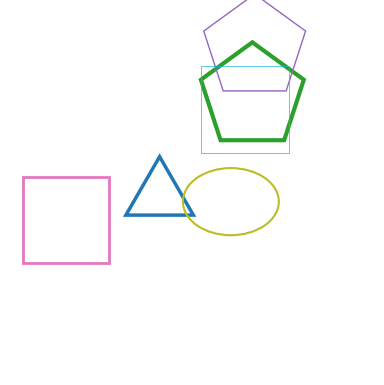[{"shape": "triangle", "thickness": 2.5, "radius": 0.51, "center": [0.415, 0.492]}, {"shape": "pentagon", "thickness": 3, "radius": 0.7, "center": [0.655, 0.75]}, {"shape": "pentagon", "thickness": 1, "radius": 0.7, "center": [0.661, 0.876]}, {"shape": "square", "thickness": 2, "radius": 0.56, "center": [0.172, 0.428]}, {"shape": "oval", "thickness": 1.5, "radius": 0.62, "center": [0.6, 0.476]}, {"shape": "square", "thickness": 0.5, "radius": 0.57, "center": [0.636, 0.716]}]